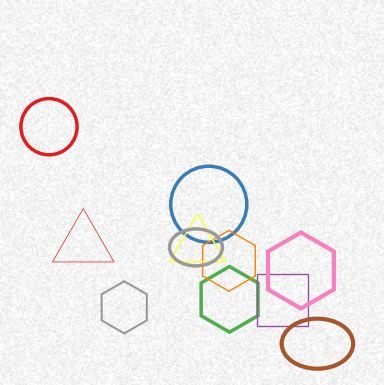[{"shape": "triangle", "thickness": 0.5, "radius": 0.46, "center": [0.216, 0.366]}, {"shape": "circle", "thickness": 2.5, "radius": 0.37, "center": [0.127, 0.671]}, {"shape": "circle", "thickness": 2.5, "radius": 0.49, "center": [0.542, 0.469]}, {"shape": "hexagon", "thickness": 2.5, "radius": 0.43, "center": [0.596, 0.223]}, {"shape": "square", "thickness": 1, "radius": 0.34, "center": [0.734, 0.221]}, {"shape": "hexagon", "thickness": 1, "radius": 0.39, "center": [0.595, 0.322]}, {"shape": "triangle", "thickness": 1, "radius": 0.42, "center": [0.513, 0.362]}, {"shape": "oval", "thickness": 3, "radius": 0.46, "center": [0.825, 0.107]}, {"shape": "hexagon", "thickness": 3, "radius": 0.49, "center": [0.782, 0.297]}, {"shape": "oval", "thickness": 2.5, "radius": 0.34, "center": [0.509, 0.357]}, {"shape": "hexagon", "thickness": 1.5, "radius": 0.34, "center": [0.323, 0.202]}]